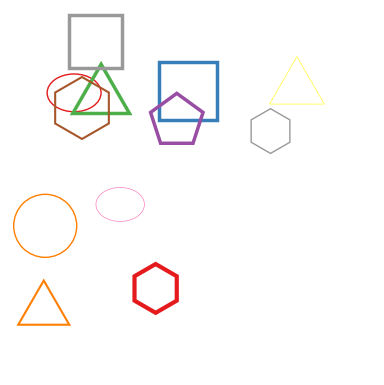[{"shape": "oval", "thickness": 1, "radius": 0.35, "center": [0.192, 0.759]}, {"shape": "hexagon", "thickness": 3, "radius": 0.32, "center": [0.404, 0.251]}, {"shape": "square", "thickness": 2.5, "radius": 0.38, "center": [0.487, 0.764]}, {"shape": "triangle", "thickness": 2.5, "radius": 0.43, "center": [0.263, 0.748]}, {"shape": "pentagon", "thickness": 2.5, "radius": 0.36, "center": [0.459, 0.686]}, {"shape": "triangle", "thickness": 1.5, "radius": 0.38, "center": [0.114, 0.195]}, {"shape": "circle", "thickness": 1, "radius": 0.41, "center": [0.117, 0.413]}, {"shape": "triangle", "thickness": 0.5, "radius": 0.41, "center": [0.771, 0.771]}, {"shape": "hexagon", "thickness": 1.5, "radius": 0.4, "center": [0.213, 0.719]}, {"shape": "oval", "thickness": 0.5, "radius": 0.32, "center": [0.312, 0.469]}, {"shape": "square", "thickness": 2.5, "radius": 0.34, "center": [0.248, 0.892]}, {"shape": "hexagon", "thickness": 1, "radius": 0.29, "center": [0.703, 0.66]}]